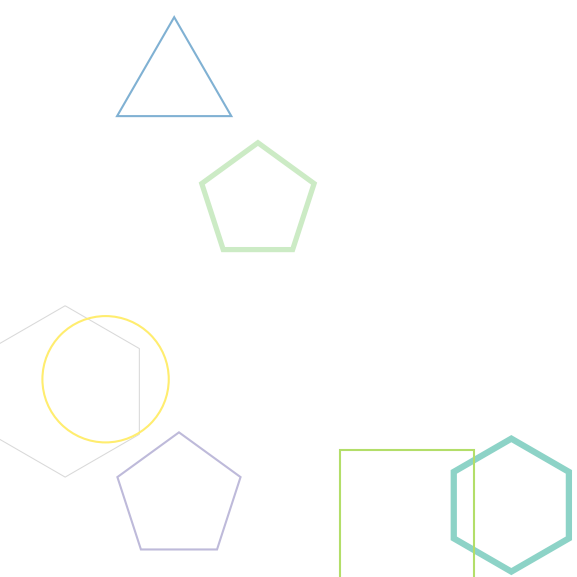[{"shape": "hexagon", "thickness": 3, "radius": 0.58, "center": [0.885, 0.124]}, {"shape": "pentagon", "thickness": 1, "radius": 0.56, "center": [0.31, 0.138]}, {"shape": "triangle", "thickness": 1, "radius": 0.57, "center": [0.302, 0.855]}, {"shape": "square", "thickness": 1, "radius": 0.58, "center": [0.704, 0.104]}, {"shape": "hexagon", "thickness": 0.5, "radius": 0.74, "center": [0.113, 0.321]}, {"shape": "pentagon", "thickness": 2.5, "radius": 0.51, "center": [0.447, 0.65]}, {"shape": "circle", "thickness": 1, "radius": 0.55, "center": [0.183, 0.342]}]